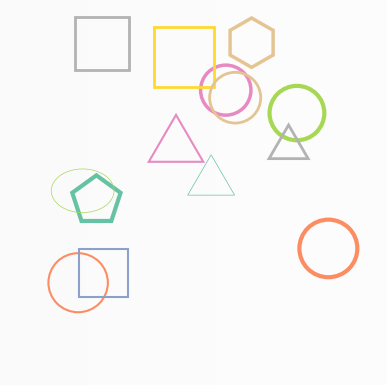[{"shape": "pentagon", "thickness": 3, "radius": 0.33, "center": [0.249, 0.479]}, {"shape": "triangle", "thickness": 0.5, "radius": 0.35, "center": [0.545, 0.528]}, {"shape": "circle", "thickness": 1.5, "radius": 0.38, "center": [0.202, 0.266]}, {"shape": "circle", "thickness": 3, "radius": 0.37, "center": [0.847, 0.355]}, {"shape": "square", "thickness": 1.5, "radius": 0.31, "center": [0.268, 0.29]}, {"shape": "triangle", "thickness": 1.5, "radius": 0.41, "center": [0.454, 0.62]}, {"shape": "circle", "thickness": 2.5, "radius": 0.32, "center": [0.583, 0.766]}, {"shape": "circle", "thickness": 3, "radius": 0.35, "center": [0.766, 0.706]}, {"shape": "oval", "thickness": 0.5, "radius": 0.41, "center": [0.213, 0.504]}, {"shape": "square", "thickness": 2, "radius": 0.39, "center": [0.475, 0.852]}, {"shape": "hexagon", "thickness": 2.5, "radius": 0.32, "center": [0.649, 0.889]}, {"shape": "circle", "thickness": 2, "radius": 0.33, "center": [0.607, 0.746]}, {"shape": "square", "thickness": 2, "radius": 0.34, "center": [0.264, 0.887]}, {"shape": "triangle", "thickness": 2, "radius": 0.29, "center": [0.745, 0.617]}]